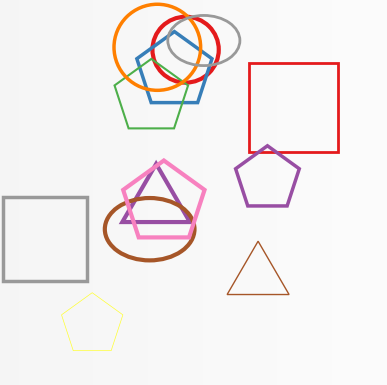[{"shape": "square", "thickness": 2, "radius": 0.58, "center": [0.758, 0.721]}, {"shape": "circle", "thickness": 3, "radius": 0.43, "center": [0.479, 0.871]}, {"shape": "pentagon", "thickness": 2.5, "radius": 0.51, "center": [0.45, 0.816]}, {"shape": "pentagon", "thickness": 1.5, "radius": 0.5, "center": [0.39, 0.747]}, {"shape": "pentagon", "thickness": 2.5, "radius": 0.43, "center": [0.69, 0.535]}, {"shape": "triangle", "thickness": 3, "radius": 0.5, "center": [0.403, 0.474]}, {"shape": "circle", "thickness": 2.5, "radius": 0.56, "center": [0.406, 0.877]}, {"shape": "pentagon", "thickness": 0.5, "radius": 0.42, "center": [0.238, 0.157]}, {"shape": "triangle", "thickness": 1, "radius": 0.46, "center": [0.666, 0.281]}, {"shape": "oval", "thickness": 3, "radius": 0.58, "center": [0.386, 0.405]}, {"shape": "pentagon", "thickness": 3, "radius": 0.55, "center": [0.423, 0.473]}, {"shape": "square", "thickness": 2.5, "radius": 0.55, "center": [0.116, 0.379]}, {"shape": "oval", "thickness": 2, "radius": 0.47, "center": [0.526, 0.895]}]